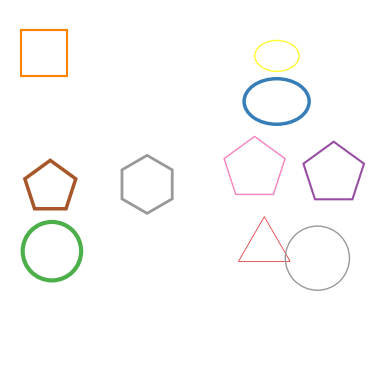[{"shape": "triangle", "thickness": 0.5, "radius": 0.39, "center": [0.686, 0.36]}, {"shape": "oval", "thickness": 2.5, "radius": 0.42, "center": [0.719, 0.736]}, {"shape": "circle", "thickness": 3, "radius": 0.38, "center": [0.135, 0.348]}, {"shape": "pentagon", "thickness": 1.5, "radius": 0.41, "center": [0.867, 0.549]}, {"shape": "square", "thickness": 1.5, "radius": 0.3, "center": [0.114, 0.862]}, {"shape": "oval", "thickness": 1, "radius": 0.29, "center": [0.719, 0.855]}, {"shape": "pentagon", "thickness": 2.5, "radius": 0.35, "center": [0.131, 0.514]}, {"shape": "pentagon", "thickness": 1, "radius": 0.42, "center": [0.661, 0.562]}, {"shape": "circle", "thickness": 1, "radius": 0.42, "center": [0.824, 0.329]}, {"shape": "hexagon", "thickness": 2, "radius": 0.38, "center": [0.382, 0.521]}]